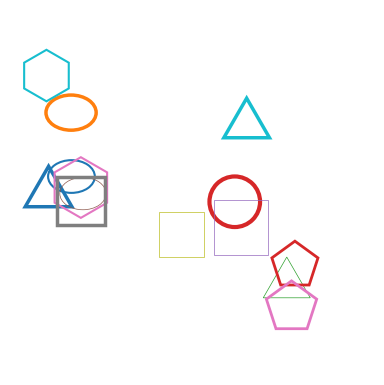[{"shape": "oval", "thickness": 1.5, "radius": 0.3, "center": [0.186, 0.542]}, {"shape": "triangle", "thickness": 2.5, "radius": 0.35, "center": [0.126, 0.498]}, {"shape": "oval", "thickness": 2.5, "radius": 0.33, "center": [0.185, 0.707]}, {"shape": "triangle", "thickness": 0.5, "radius": 0.35, "center": [0.745, 0.262]}, {"shape": "circle", "thickness": 3, "radius": 0.33, "center": [0.61, 0.476]}, {"shape": "pentagon", "thickness": 2, "radius": 0.31, "center": [0.766, 0.311]}, {"shape": "square", "thickness": 0.5, "radius": 0.35, "center": [0.625, 0.409]}, {"shape": "oval", "thickness": 0.5, "radius": 0.3, "center": [0.215, 0.497]}, {"shape": "pentagon", "thickness": 2, "radius": 0.34, "center": [0.757, 0.202]}, {"shape": "hexagon", "thickness": 1.5, "radius": 0.39, "center": [0.21, 0.513]}, {"shape": "square", "thickness": 2.5, "radius": 0.31, "center": [0.211, 0.478]}, {"shape": "square", "thickness": 0.5, "radius": 0.29, "center": [0.472, 0.39]}, {"shape": "hexagon", "thickness": 1.5, "radius": 0.33, "center": [0.121, 0.804]}, {"shape": "triangle", "thickness": 2.5, "radius": 0.34, "center": [0.641, 0.676]}]